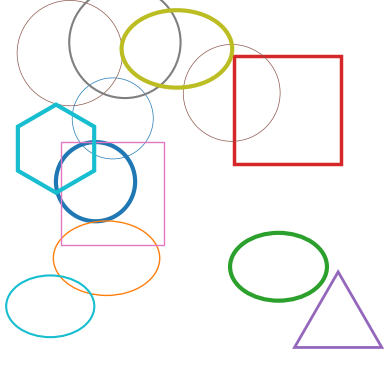[{"shape": "circle", "thickness": 0.5, "radius": 0.53, "center": [0.293, 0.692]}, {"shape": "circle", "thickness": 3, "radius": 0.51, "center": [0.248, 0.528]}, {"shape": "oval", "thickness": 1, "radius": 0.69, "center": [0.277, 0.329]}, {"shape": "oval", "thickness": 3, "radius": 0.63, "center": [0.723, 0.307]}, {"shape": "square", "thickness": 2.5, "radius": 0.7, "center": [0.747, 0.714]}, {"shape": "triangle", "thickness": 2, "radius": 0.65, "center": [0.878, 0.163]}, {"shape": "circle", "thickness": 0.5, "radius": 0.63, "center": [0.602, 0.759]}, {"shape": "circle", "thickness": 0.5, "radius": 0.68, "center": [0.181, 0.862]}, {"shape": "square", "thickness": 1, "radius": 0.67, "center": [0.293, 0.498]}, {"shape": "circle", "thickness": 1.5, "radius": 0.72, "center": [0.324, 0.89]}, {"shape": "oval", "thickness": 3, "radius": 0.72, "center": [0.46, 0.873]}, {"shape": "oval", "thickness": 1.5, "radius": 0.57, "center": [0.131, 0.204]}, {"shape": "hexagon", "thickness": 3, "radius": 0.57, "center": [0.146, 0.614]}]